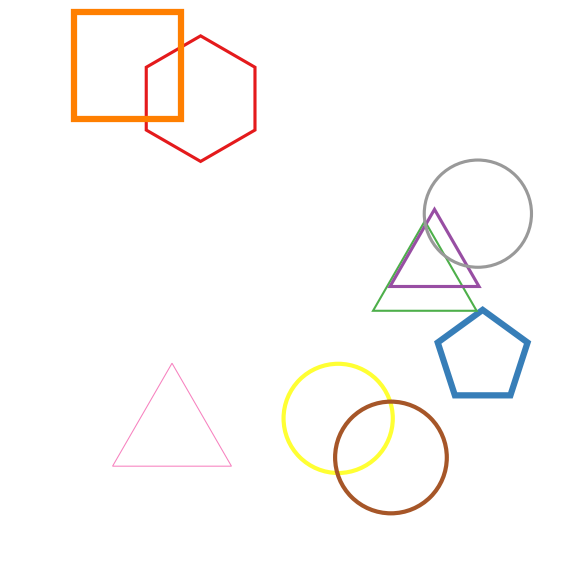[{"shape": "hexagon", "thickness": 1.5, "radius": 0.54, "center": [0.347, 0.828]}, {"shape": "pentagon", "thickness": 3, "radius": 0.41, "center": [0.836, 0.381]}, {"shape": "triangle", "thickness": 1, "radius": 0.52, "center": [0.736, 0.513]}, {"shape": "triangle", "thickness": 1.5, "radius": 0.45, "center": [0.752, 0.548]}, {"shape": "square", "thickness": 3, "radius": 0.46, "center": [0.221, 0.885]}, {"shape": "circle", "thickness": 2, "radius": 0.47, "center": [0.586, 0.275]}, {"shape": "circle", "thickness": 2, "radius": 0.48, "center": [0.677, 0.207]}, {"shape": "triangle", "thickness": 0.5, "radius": 0.59, "center": [0.298, 0.251]}, {"shape": "circle", "thickness": 1.5, "radius": 0.46, "center": [0.827, 0.629]}]